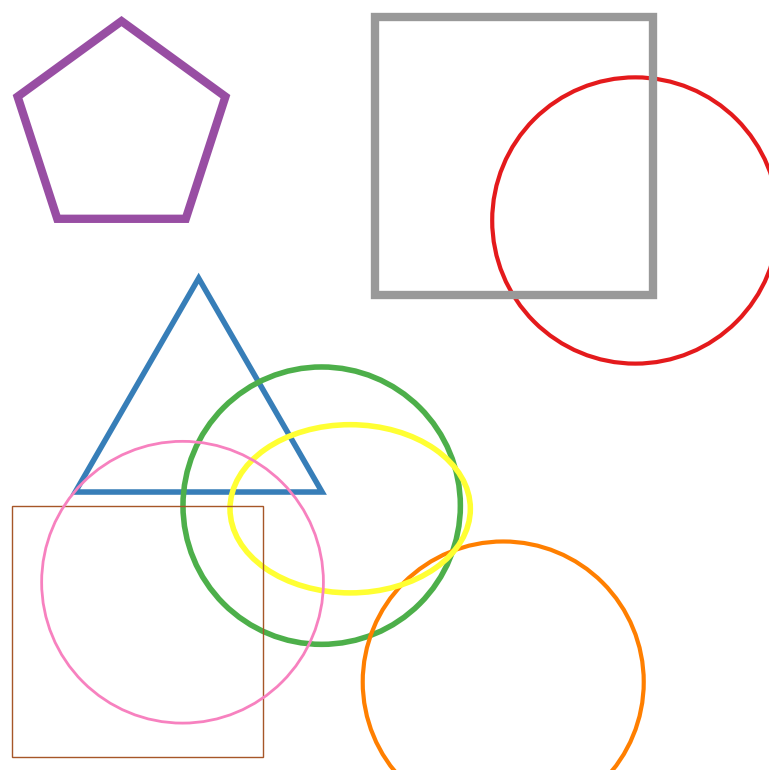[{"shape": "circle", "thickness": 1.5, "radius": 0.93, "center": [0.825, 0.714]}, {"shape": "triangle", "thickness": 2, "radius": 0.93, "center": [0.258, 0.454]}, {"shape": "circle", "thickness": 2, "radius": 0.9, "center": [0.418, 0.343]}, {"shape": "pentagon", "thickness": 3, "radius": 0.71, "center": [0.158, 0.831]}, {"shape": "circle", "thickness": 1.5, "radius": 0.91, "center": [0.654, 0.114]}, {"shape": "oval", "thickness": 2, "radius": 0.78, "center": [0.455, 0.339]}, {"shape": "square", "thickness": 0.5, "radius": 0.81, "center": [0.179, 0.18]}, {"shape": "circle", "thickness": 1, "radius": 0.91, "center": [0.237, 0.244]}, {"shape": "square", "thickness": 3, "radius": 0.9, "center": [0.667, 0.798]}]